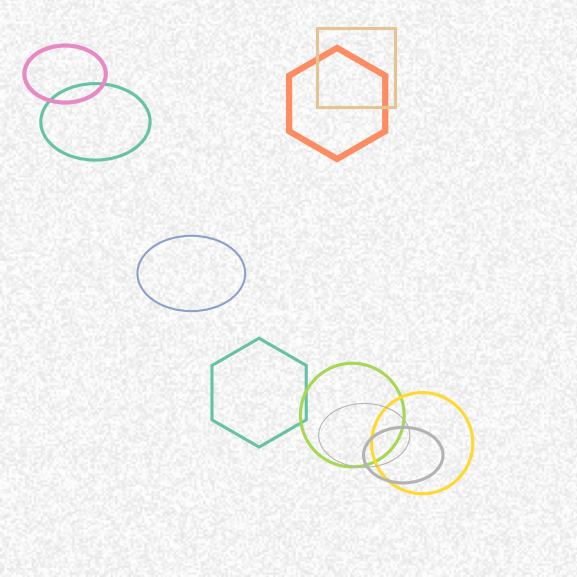[{"shape": "oval", "thickness": 1.5, "radius": 0.47, "center": [0.165, 0.788]}, {"shape": "hexagon", "thickness": 1.5, "radius": 0.47, "center": [0.449, 0.319]}, {"shape": "hexagon", "thickness": 3, "radius": 0.48, "center": [0.584, 0.82]}, {"shape": "oval", "thickness": 1, "radius": 0.47, "center": [0.331, 0.526]}, {"shape": "oval", "thickness": 2, "radius": 0.35, "center": [0.113, 0.871]}, {"shape": "circle", "thickness": 1.5, "radius": 0.45, "center": [0.61, 0.28]}, {"shape": "circle", "thickness": 1.5, "radius": 0.44, "center": [0.731, 0.232]}, {"shape": "square", "thickness": 1.5, "radius": 0.34, "center": [0.617, 0.882]}, {"shape": "oval", "thickness": 1.5, "radius": 0.34, "center": [0.698, 0.211]}, {"shape": "oval", "thickness": 0.5, "radius": 0.39, "center": [0.631, 0.245]}]